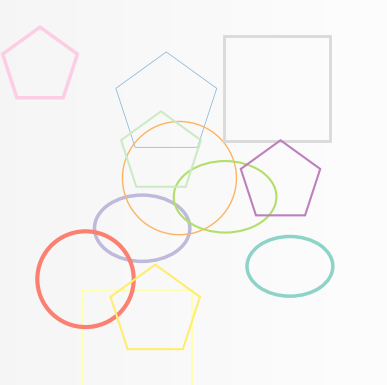[{"shape": "oval", "thickness": 2.5, "radius": 0.55, "center": [0.748, 0.308]}, {"shape": "square", "thickness": 1.5, "radius": 0.71, "center": [0.354, 0.104]}, {"shape": "oval", "thickness": 2.5, "radius": 0.62, "center": [0.367, 0.407]}, {"shape": "circle", "thickness": 3, "radius": 0.62, "center": [0.221, 0.275]}, {"shape": "pentagon", "thickness": 0.5, "radius": 0.68, "center": [0.429, 0.728]}, {"shape": "circle", "thickness": 1, "radius": 0.74, "center": [0.463, 0.537]}, {"shape": "oval", "thickness": 1.5, "radius": 0.66, "center": [0.581, 0.489]}, {"shape": "pentagon", "thickness": 2.5, "radius": 0.51, "center": [0.103, 0.828]}, {"shape": "square", "thickness": 2, "radius": 0.68, "center": [0.715, 0.77]}, {"shape": "pentagon", "thickness": 1.5, "radius": 0.54, "center": [0.724, 0.528]}, {"shape": "pentagon", "thickness": 1.5, "radius": 0.54, "center": [0.415, 0.602]}, {"shape": "pentagon", "thickness": 1.5, "radius": 0.61, "center": [0.401, 0.191]}]